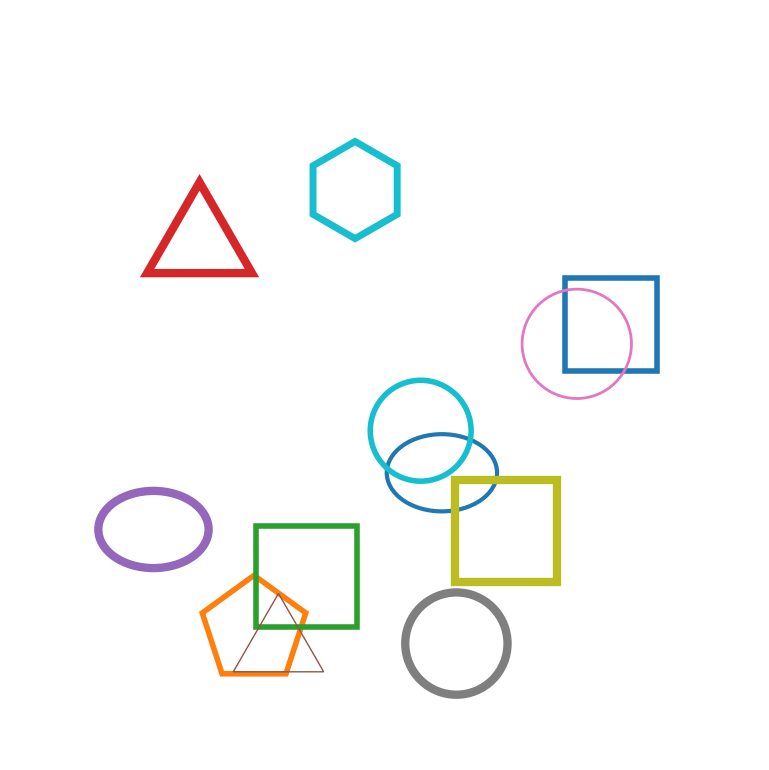[{"shape": "square", "thickness": 2, "radius": 0.3, "center": [0.793, 0.579]}, {"shape": "oval", "thickness": 1.5, "radius": 0.36, "center": [0.574, 0.386]}, {"shape": "pentagon", "thickness": 2, "radius": 0.35, "center": [0.33, 0.182]}, {"shape": "square", "thickness": 2, "radius": 0.33, "center": [0.398, 0.251]}, {"shape": "triangle", "thickness": 3, "radius": 0.39, "center": [0.259, 0.685]}, {"shape": "oval", "thickness": 3, "radius": 0.36, "center": [0.199, 0.312]}, {"shape": "triangle", "thickness": 0.5, "radius": 0.34, "center": [0.362, 0.161]}, {"shape": "circle", "thickness": 1, "radius": 0.36, "center": [0.749, 0.553]}, {"shape": "circle", "thickness": 3, "radius": 0.33, "center": [0.593, 0.164]}, {"shape": "square", "thickness": 3, "radius": 0.33, "center": [0.657, 0.311]}, {"shape": "hexagon", "thickness": 2.5, "radius": 0.32, "center": [0.461, 0.753]}, {"shape": "circle", "thickness": 2, "radius": 0.33, "center": [0.546, 0.441]}]